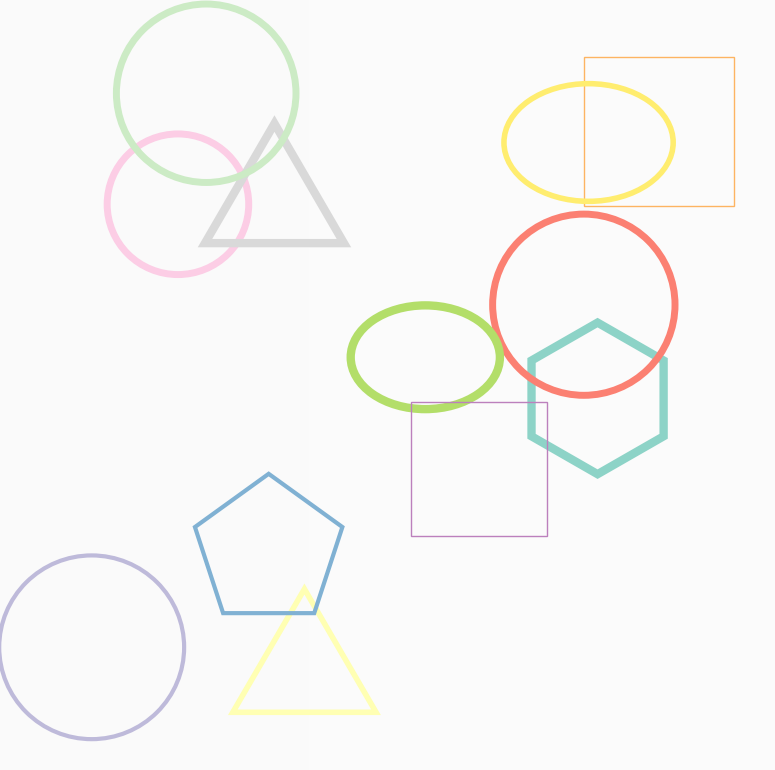[{"shape": "hexagon", "thickness": 3, "radius": 0.49, "center": [0.771, 0.483]}, {"shape": "triangle", "thickness": 2, "radius": 0.53, "center": [0.393, 0.128]}, {"shape": "circle", "thickness": 1.5, "radius": 0.6, "center": [0.118, 0.159]}, {"shape": "circle", "thickness": 2.5, "radius": 0.59, "center": [0.753, 0.604]}, {"shape": "pentagon", "thickness": 1.5, "radius": 0.5, "center": [0.347, 0.285]}, {"shape": "square", "thickness": 0.5, "radius": 0.48, "center": [0.851, 0.829]}, {"shape": "oval", "thickness": 3, "radius": 0.48, "center": [0.549, 0.536]}, {"shape": "circle", "thickness": 2.5, "radius": 0.46, "center": [0.23, 0.735]}, {"shape": "triangle", "thickness": 3, "radius": 0.52, "center": [0.354, 0.736]}, {"shape": "square", "thickness": 0.5, "radius": 0.44, "center": [0.618, 0.391]}, {"shape": "circle", "thickness": 2.5, "radius": 0.58, "center": [0.266, 0.879]}, {"shape": "oval", "thickness": 2, "radius": 0.55, "center": [0.759, 0.815]}]